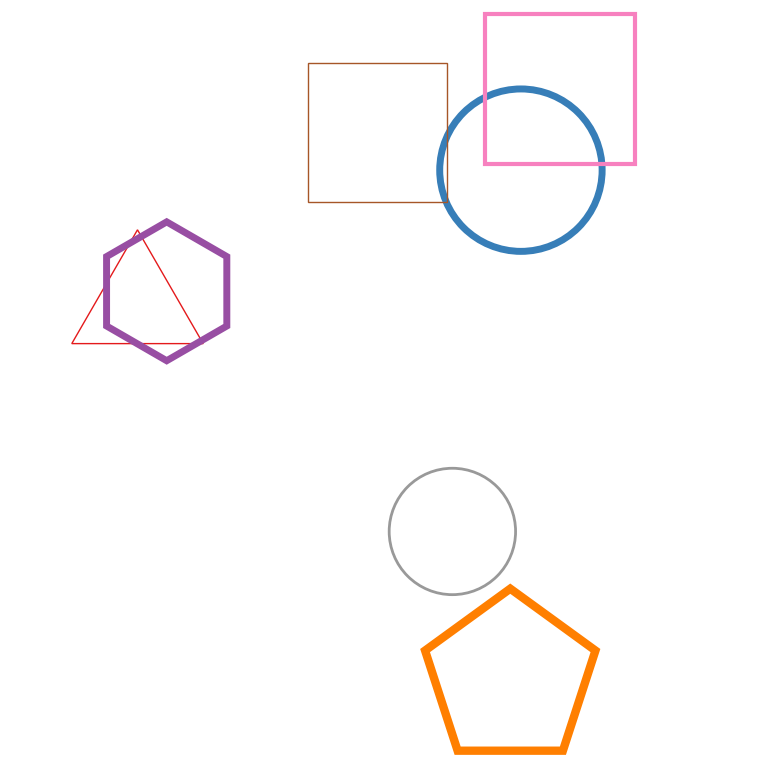[{"shape": "triangle", "thickness": 0.5, "radius": 0.49, "center": [0.179, 0.603]}, {"shape": "circle", "thickness": 2.5, "radius": 0.53, "center": [0.677, 0.779]}, {"shape": "hexagon", "thickness": 2.5, "radius": 0.45, "center": [0.216, 0.622]}, {"shape": "pentagon", "thickness": 3, "radius": 0.58, "center": [0.663, 0.119]}, {"shape": "square", "thickness": 0.5, "radius": 0.45, "center": [0.49, 0.828]}, {"shape": "square", "thickness": 1.5, "radius": 0.49, "center": [0.727, 0.884]}, {"shape": "circle", "thickness": 1, "radius": 0.41, "center": [0.588, 0.31]}]